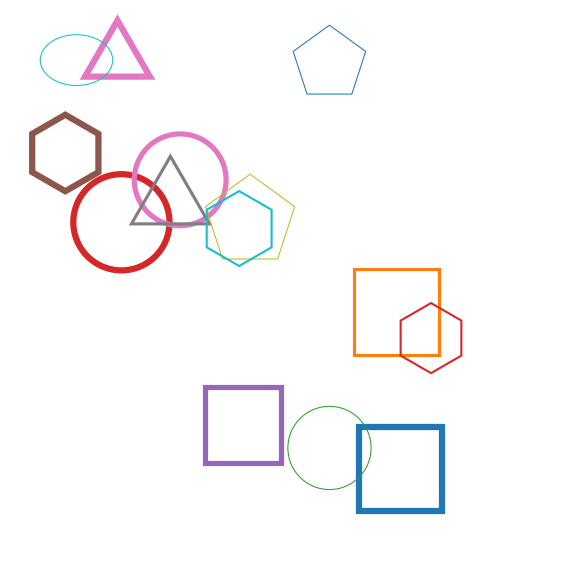[{"shape": "square", "thickness": 3, "radius": 0.36, "center": [0.694, 0.187]}, {"shape": "pentagon", "thickness": 0.5, "radius": 0.33, "center": [0.57, 0.89]}, {"shape": "square", "thickness": 1.5, "radius": 0.37, "center": [0.687, 0.459]}, {"shape": "circle", "thickness": 0.5, "radius": 0.36, "center": [0.571, 0.223]}, {"shape": "circle", "thickness": 3, "radius": 0.42, "center": [0.21, 0.614]}, {"shape": "hexagon", "thickness": 1, "radius": 0.3, "center": [0.746, 0.414]}, {"shape": "square", "thickness": 2.5, "radius": 0.33, "center": [0.421, 0.263]}, {"shape": "hexagon", "thickness": 3, "radius": 0.33, "center": [0.113, 0.734]}, {"shape": "circle", "thickness": 2.5, "radius": 0.4, "center": [0.312, 0.688]}, {"shape": "triangle", "thickness": 3, "radius": 0.32, "center": [0.203, 0.899]}, {"shape": "triangle", "thickness": 1.5, "radius": 0.39, "center": [0.295, 0.65]}, {"shape": "pentagon", "thickness": 0.5, "radius": 0.41, "center": [0.433, 0.616]}, {"shape": "oval", "thickness": 0.5, "radius": 0.31, "center": [0.132, 0.895]}, {"shape": "hexagon", "thickness": 1, "radius": 0.32, "center": [0.414, 0.603]}]